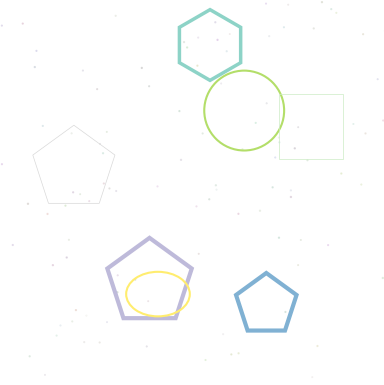[{"shape": "hexagon", "thickness": 2.5, "radius": 0.46, "center": [0.546, 0.883]}, {"shape": "pentagon", "thickness": 3, "radius": 0.58, "center": [0.388, 0.267]}, {"shape": "pentagon", "thickness": 3, "radius": 0.41, "center": [0.692, 0.208]}, {"shape": "circle", "thickness": 1.5, "radius": 0.52, "center": [0.634, 0.713]}, {"shape": "pentagon", "thickness": 0.5, "radius": 0.56, "center": [0.192, 0.563]}, {"shape": "square", "thickness": 0.5, "radius": 0.42, "center": [0.808, 0.671]}, {"shape": "oval", "thickness": 1.5, "radius": 0.41, "center": [0.41, 0.236]}]